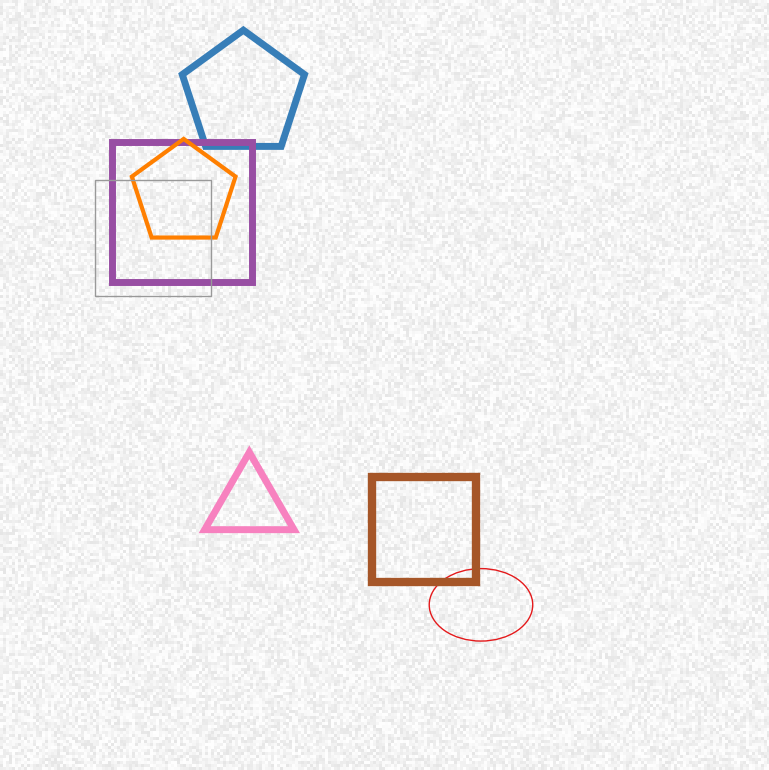[{"shape": "oval", "thickness": 0.5, "radius": 0.34, "center": [0.625, 0.215]}, {"shape": "pentagon", "thickness": 2.5, "radius": 0.42, "center": [0.316, 0.877]}, {"shape": "square", "thickness": 2.5, "radius": 0.45, "center": [0.236, 0.725]}, {"shape": "pentagon", "thickness": 1.5, "radius": 0.35, "center": [0.239, 0.749]}, {"shape": "square", "thickness": 3, "radius": 0.34, "center": [0.551, 0.312]}, {"shape": "triangle", "thickness": 2.5, "radius": 0.33, "center": [0.324, 0.346]}, {"shape": "square", "thickness": 0.5, "radius": 0.38, "center": [0.199, 0.691]}]